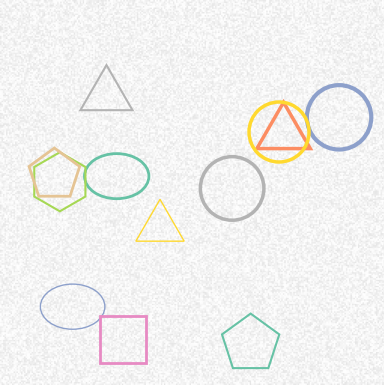[{"shape": "pentagon", "thickness": 1.5, "radius": 0.39, "center": [0.651, 0.107]}, {"shape": "oval", "thickness": 2, "radius": 0.42, "center": [0.303, 0.542]}, {"shape": "triangle", "thickness": 2.5, "radius": 0.4, "center": [0.737, 0.654]}, {"shape": "oval", "thickness": 1, "radius": 0.42, "center": [0.189, 0.203]}, {"shape": "circle", "thickness": 3, "radius": 0.42, "center": [0.881, 0.695]}, {"shape": "square", "thickness": 2, "radius": 0.3, "center": [0.32, 0.118]}, {"shape": "hexagon", "thickness": 1.5, "radius": 0.38, "center": [0.155, 0.528]}, {"shape": "circle", "thickness": 2.5, "radius": 0.39, "center": [0.725, 0.657]}, {"shape": "triangle", "thickness": 1, "radius": 0.36, "center": [0.416, 0.41]}, {"shape": "pentagon", "thickness": 2, "radius": 0.35, "center": [0.141, 0.546]}, {"shape": "triangle", "thickness": 1.5, "radius": 0.39, "center": [0.277, 0.753]}, {"shape": "circle", "thickness": 2.5, "radius": 0.41, "center": [0.603, 0.511]}]